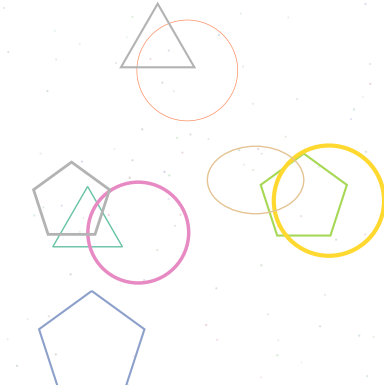[{"shape": "triangle", "thickness": 1, "radius": 0.52, "center": [0.228, 0.411]}, {"shape": "circle", "thickness": 0.5, "radius": 0.65, "center": [0.486, 0.817]}, {"shape": "pentagon", "thickness": 1.5, "radius": 0.72, "center": [0.238, 0.1]}, {"shape": "circle", "thickness": 2.5, "radius": 0.65, "center": [0.359, 0.396]}, {"shape": "pentagon", "thickness": 1.5, "radius": 0.59, "center": [0.789, 0.483]}, {"shape": "circle", "thickness": 3, "radius": 0.72, "center": [0.854, 0.479]}, {"shape": "oval", "thickness": 1, "radius": 0.63, "center": [0.664, 0.533]}, {"shape": "triangle", "thickness": 1.5, "radius": 0.55, "center": [0.41, 0.88]}, {"shape": "pentagon", "thickness": 2, "radius": 0.52, "center": [0.186, 0.475]}]